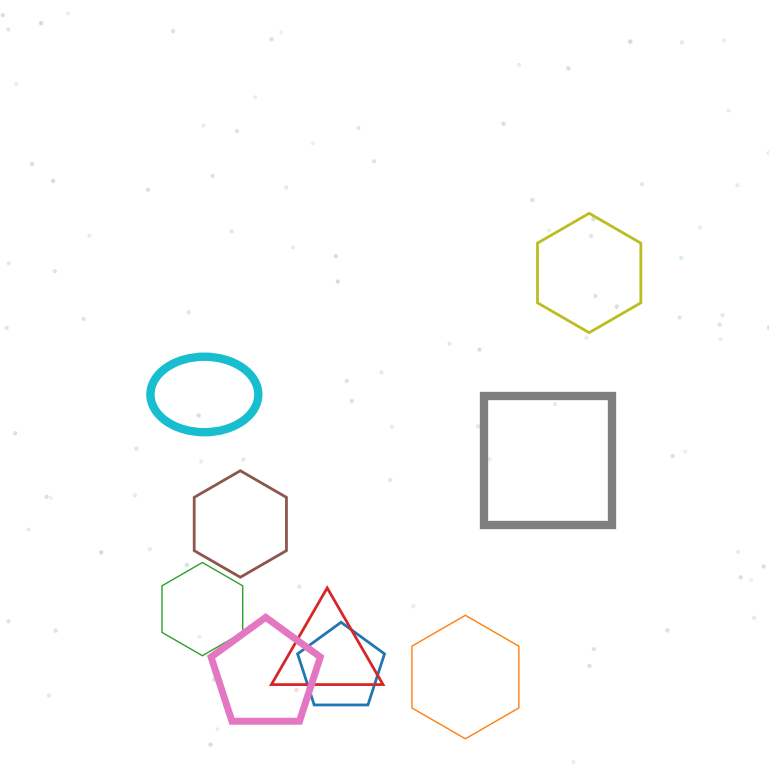[{"shape": "pentagon", "thickness": 1, "radius": 0.3, "center": [0.443, 0.132]}, {"shape": "hexagon", "thickness": 0.5, "radius": 0.4, "center": [0.604, 0.121]}, {"shape": "hexagon", "thickness": 0.5, "radius": 0.3, "center": [0.263, 0.209]}, {"shape": "triangle", "thickness": 1, "radius": 0.42, "center": [0.425, 0.153]}, {"shape": "hexagon", "thickness": 1, "radius": 0.35, "center": [0.312, 0.319]}, {"shape": "pentagon", "thickness": 2.5, "radius": 0.37, "center": [0.345, 0.124]}, {"shape": "square", "thickness": 3, "radius": 0.42, "center": [0.712, 0.402]}, {"shape": "hexagon", "thickness": 1, "radius": 0.39, "center": [0.765, 0.645]}, {"shape": "oval", "thickness": 3, "radius": 0.35, "center": [0.265, 0.488]}]